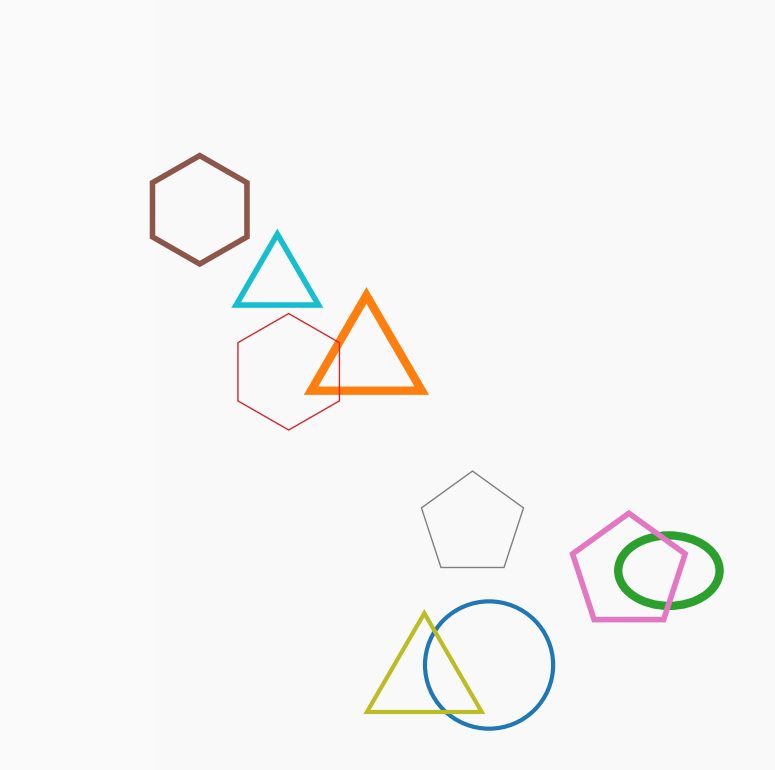[{"shape": "circle", "thickness": 1.5, "radius": 0.41, "center": [0.631, 0.136]}, {"shape": "triangle", "thickness": 3, "radius": 0.41, "center": [0.473, 0.534]}, {"shape": "oval", "thickness": 3, "radius": 0.33, "center": [0.863, 0.259]}, {"shape": "hexagon", "thickness": 0.5, "radius": 0.38, "center": [0.372, 0.517]}, {"shape": "hexagon", "thickness": 2, "radius": 0.35, "center": [0.258, 0.728]}, {"shape": "pentagon", "thickness": 2, "radius": 0.38, "center": [0.811, 0.257]}, {"shape": "pentagon", "thickness": 0.5, "radius": 0.35, "center": [0.61, 0.319]}, {"shape": "triangle", "thickness": 1.5, "radius": 0.43, "center": [0.548, 0.118]}, {"shape": "triangle", "thickness": 2, "radius": 0.31, "center": [0.358, 0.635]}]